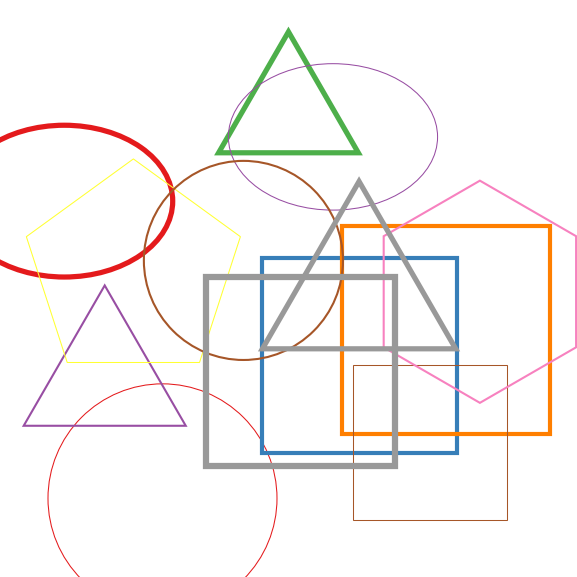[{"shape": "circle", "thickness": 0.5, "radius": 0.99, "center": [0.281, 0.136]}, {"shape": "oval", "thickness": 2.5, "radius": 0.94, "center": [0.111, 0.651]}, {"shape": "square", "thickness": 2, "radius": 0.84, "center": [0.623, 0.384]}, {"shape": "triangle", "thickness": 2.5, "radius": 0.7, "center": [0.5, 0.804]}, {"shape": "oval", "thickness": 0.5, "radius": 0.91, "center": [0.577, 0.762]}, {"shape": "triangle", "thickness": 1, "radius": 0.81, "center": [0.181, 0.343]}, {"shape": "square", "thickness": 2, "radius": 0.9, "center": [0.773, 0.428]}, {"shape": "pentagon", "thickness": 0.5, "radius": 0.97, "center": [0.231, 0.529]}, {"shape": "square", "thickness": 0.5, "radius": 0.67, "center": [0.744, 0.233]}, {"shape": "circle", "thickness": 1, "radius": 0.86, "center": [0.422, 0.548]}, {"shape": "hexagon", "thickness": 1, "radius": 0.96, "center": [0.831, 0.494]}, {"shape": "triangle", "thickness": 2.5, "radius": 0.97, "center": [0.622, 0.492]}, {"shape": "square", "thickness": 3, "radius": 0.82, "center": [0.52, 0.355]}]